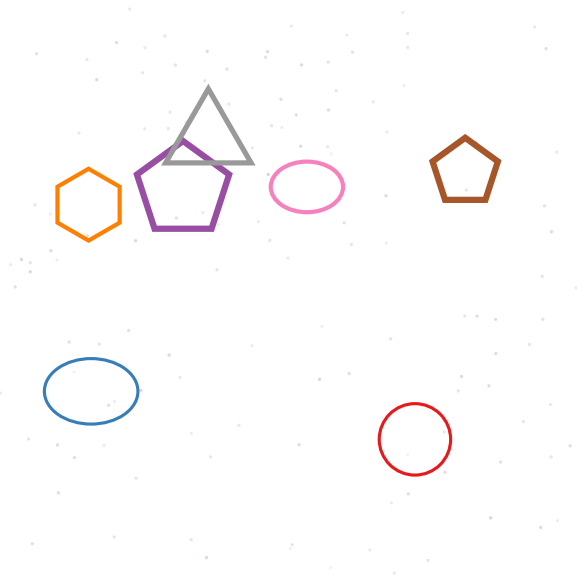[{"shape": "circle", "thickness": 1.5, "radius": 0.31, "center": [0.719, 0.238]}, {"shape": "oval", "thickness": 1.5, "radius": 0.4, "center": [0.158, 0.321]}, {"shape": "pentagon", "thickness": 3, "radius": 0.42, "center": [0.317, 0.671]}, {"shape": "hexagon", "thickness": 2, "radius": 0.31, "center": [0.153, 0.645]}, {"shape": "pentagon", "thickness": 3, "radius": 0.3, "center": [0.806, 0.701]}, {"shape": "oval", "thickness": 2, "radius": 0.31, "center": [0.531, 0.675]}, {"shape": "triangle", "thickness": 2.5, "radius": 0.43, "center": [0.361, 0.76]}]